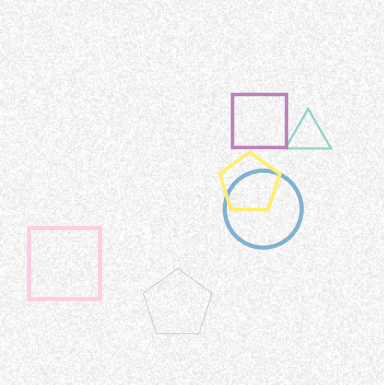[{"shape": "triangle", "thickness": 1.5, "radius": 0.34, "center": [0.8, 0.649]}, {"shape": "pentagon", "thickness": 0.5, "radius": 0.47, "center": [0.462, 0.209]}, {"shape": "circle", "thickness": 3, "radius": 0.5, "center": [0.684, 0.457]}, {"shape": "square", "thickness": 3, "radius": 0.46, "center": [0.167, 0.316]}, {"shape": "square", "thickness": 2.5, "radius": 0.35, "center": [0.673, 0.688]}, {"shape": "pentagon", "thickness": 2.5, "radius": 0.41, "center": [0.649, 0.523]}]